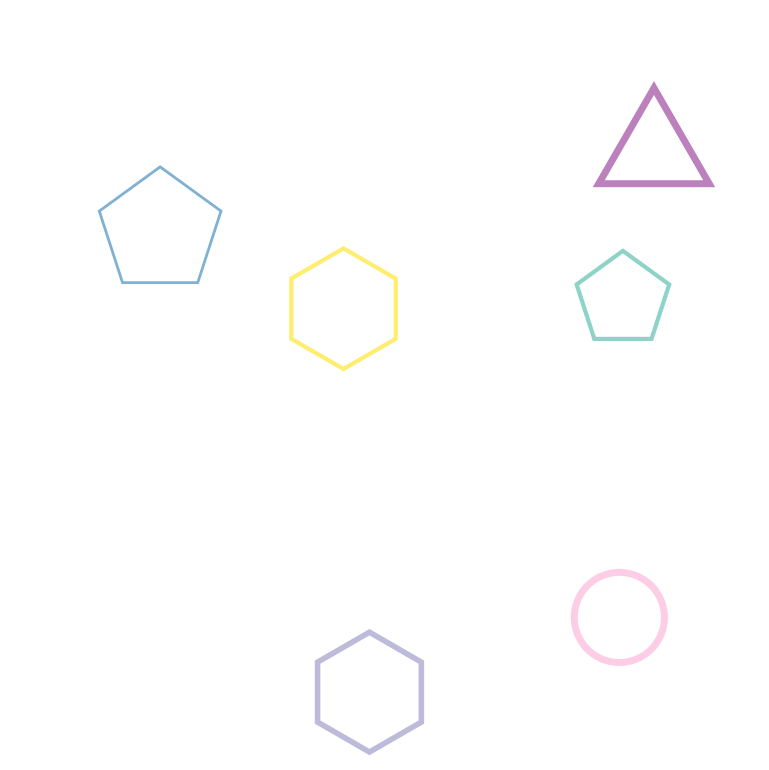[{"shape": "pentagon", "thickness": 1.5, "radius": 0.32, "center": [0.809, 0.611]}, {"shape": "hexagon", "thickness": 2, "radius": 0.39, "center": [0.48, 0.101]}, {"shape": "pentagon", "thickness": 1, "radius": 0.42, "center": [0.208, 0.7]}, {"shape": "circle", "thickness": 2.5, "radius": 0.29, "center": [0.804, 0.198]}, {"shape": "triangle", "thickness": 2.5, "radius": 0.41, "center": [0.849, 0.803]}, {"shape": "hexagon", "thickness": 1.5, "radius": 0.39, "center": [0.446, 0.599]}]